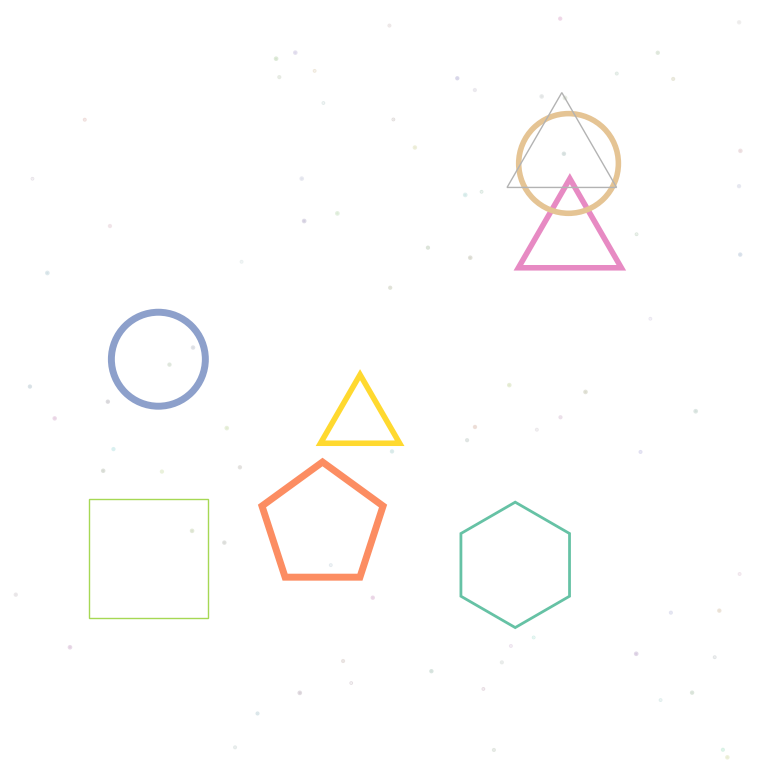[{"shape": "hexagon", "thickness": 1, "radius": 0.41, "center": [0.669, 0.266]}, {"shape": "pentagon", "thickness": 2.5, "radius": 0.41, "center": [0.419, 0.317]}, {"shape": "circle", "thickness": 2.5, "radius": 0.31, "center": [0.206, 0.533]}, {"shape": "triangle", "thickness": 2, "radius": 0.39, "center": [0.74, 0.691]}, {"shape": "square", "thickness": 0.5, "radius": 0.39, "center": [0.193, 0.275]}, {"shape": "triangle", "thickness": 2, "radius": 0.3, "center": [0.468, 0.454]}, {"shape": "circle", "thickness": 2, "radius": 0.32, "center": [0.738, 0.788]}, {"shape": "triangle", "thickness": 0.5, "radius": 0.41, "center": [0.73, 0.798]}]